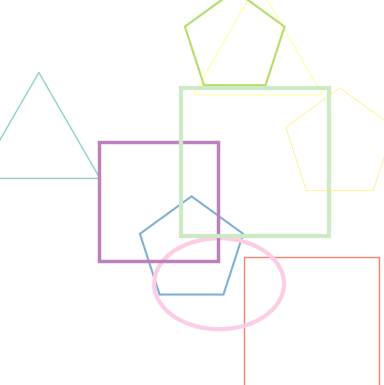[{"shape": "triangle", "thickness": 1, "radius": 0.92, "center": [0.101, 0.628]}, {"shape": "triangle", "thickness": 1, "radius": 0.97, "center": [0.67, 0.85]}, {"shape": "square", "thickness": 1, "radius": 0.87, "center": [0.81, 0.158]}, {"shape": "pentagon", "thickness": 1.5, "radius": 0.71, "center": [0.498, 0.349]}, {"shape": "pentagon", "thickness": 1.5, "radius": 0.68, "center": [0.61, 0.889]}, {"shape": "oval", "thickness": 3, "radius": 0.84, "center": [0.569, 0.263]}, {"shape": "square", "thickness": 2.5, "radius": 0.77, "center": [0.412, 0.477]}, {"shape": "square", "thickness": 3, "radius": 0.96, "center": [0.663, 0.579]}, {"shape": "pentagon", "thickness": 0.5, "radius": 0.74, "center": [0.883, 0.624]}]